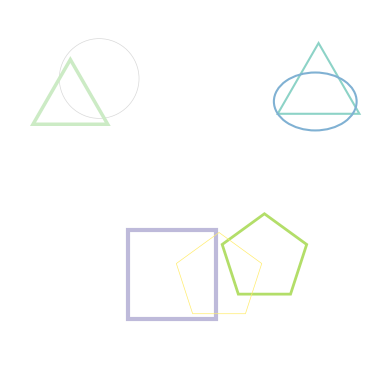[{"shape": "triangle", "thickness": 1.5, "radius": 0.61, "center": [0.827, 0.766]}, {"shape": "square", "thickness": 3, "radius": 0.57, "center": [0.447, 0.287]}, {"shape": "oval", "thickness": 1.5, "radius": 0.54, "center": [0.819, 0.736]}, {"shape": "pentagon", "thickness": 2, "radius": 0.58, "center": [0.687, 0.329]}, {"shape": "circle", "thickness": 0.5, "radius": 0.52, "center": [0.258, 0.796]}, {"shape": "triangle", "thickness": 2.5, "radius": 0.56, "center": [0.183, 0.733]}, {"shape": "pentagon", "thickness": 0.5, "radius": 0.58, "center": [0.569, 0.279]}]